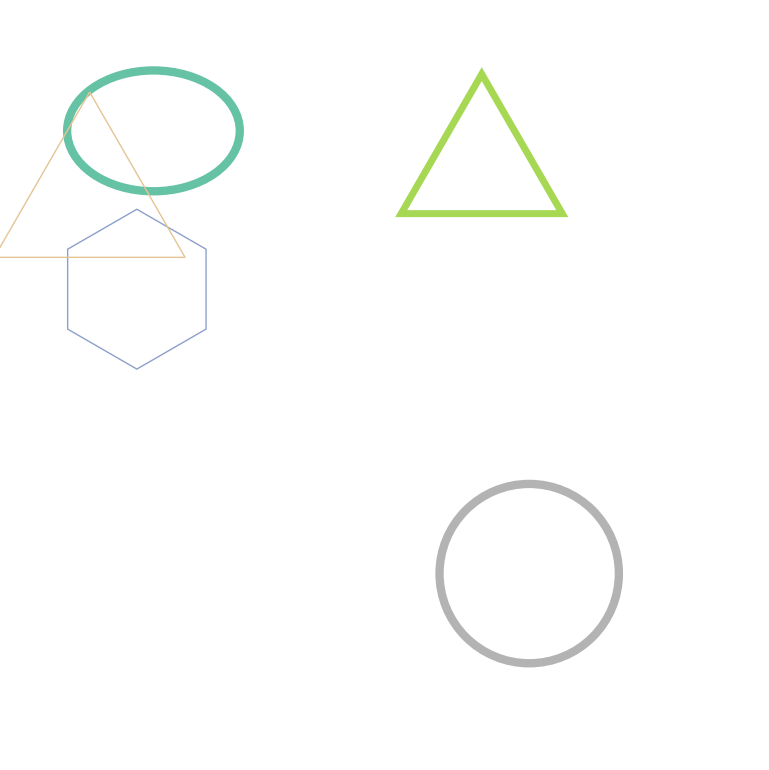[{"shape": "oval", "thickness": 3, "radius": 0.56, "center": [0.199, 0.83]}, {"shape": "hexagon", "thickness": 0.5, "radius": 0.52, "center": [0.178, 0.624]}, {"shape": "triangle", "thickness": 2.5, "radius": 0.6, "center": [0.626, 0.783]}, {"shape": "triangle", "thickness": 0.5, "radius": 0.72, "center": [0.116, 0.737]}, {"shape": "circle", "thickness": 3, "radius": 0.58, "center": [0.687, 0.255]}]